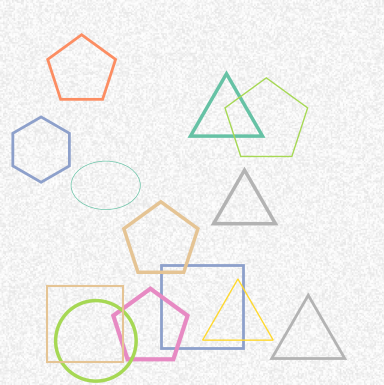[{"shape": "oval", "thickness": 0.5, "radius": 0.45, "center": [0.275, 0.519]}, {"shape": "triangle", "thickness": 2.5, "radius": 0.54, "center": [0.588, 0.7]}, {"shape": "pentagon", "thickness": 2, "radius": 0.46, "center": [0.212, 0.817]}, {"shape": "square", "thickness": 2, "radius": 0.53, "center": [0.524, 0.204]}, {"shape": "hexagon", "thickness": 2, "radius": 0.42, "center": [0.107, 0.611]}, {"shape": "pentagon", "thickness": 3, "radius": 0.51, "center": [0.391, 0.149]}, {"shape": "circle", "thickness": 2.5, "radius": 0.52, "center": [0.249, 0.115]}, {"shape": "pentagon", "thickness": 1, "radius": 0.56, "center": [0.692, 0.685]}, {"shape": "triangle", "thickness": 1, "radius": 0.53, "center": [0.618, 0.169]}, {"shape": "pentagon", "thickness": 2.5, "radius": 0.51, "center": [0.418, 0.375]}, {"shape": "square", "thickness": 1.5, "radius": 0.49, "center": [0.221, 0.159]}, {"shape": "triangle", "thickness": 2, "radius": 0.55, "center": [0.801, 0.124]}, {"shape": "triangle", "thickness": 2.5, "radius": 0.46, "center": [0.635, 0.465]}]